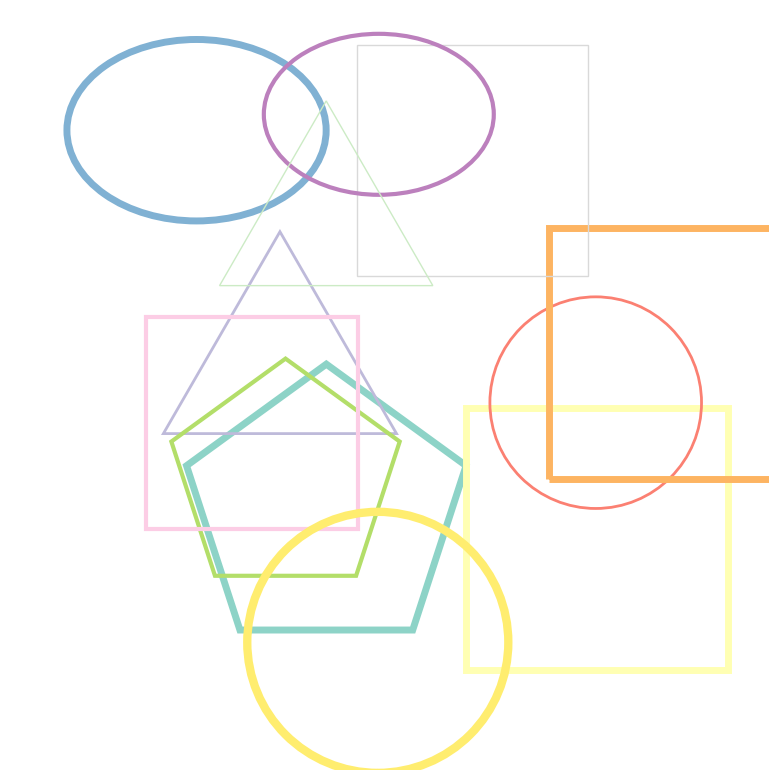[{"shape": "pentagon", "thickness": 2.5, "radius": 0.95, "center": [0.424, 0.336]}, {"shape": "square", "thickness": 2.5, "radius": 0.85, "center": [0.775, 0.3]}, {"shape": "triangle", "thickness": 1, "radius": 0.87, "center": [0.364, 0.524]}, {"shape": "circle", "thickness": 1, "radius": 0.69, "center": [0.774, 0.477]}, {"shape": "oval", "thickness": 2.5, "radius": 0.84, "center": [0.255, 0.831]}, {"shape": "square", "thickness": 2.5, "radius": 0.81, "center": [0.875, 0.541]}, {"shape": "pentagon", "thickness": 1.5, "radius": 0.78, "center": [0.371, 0.378]}, {"shape": "square", "thickness": 1.5, "radius": 0.69, "center": [0.327, 0.451]}, {"shape": "square", "thickness": 0.5, "radius": 0.75, "center": [0.613, 0.792]}, {"shape": "oval", "thickness": 1.5, "radius": 0.75, "center": [0.492, 0.852]}, {"shape": "triangle", "thickness": 0.5, "radius": 0.8, "center": [0.424, 0.709]}, {"shape": "circle", "thickness": 3, "radius": 0.85, "center": [0.491, 0.166]}]